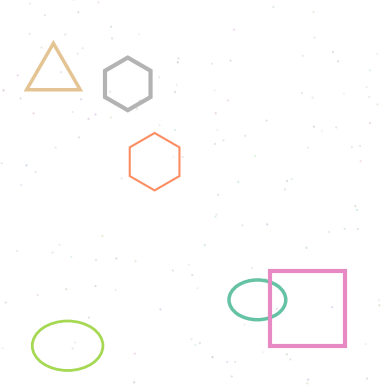[{"shape": "oval", "thickness": 2.5, "radius": 0.37, "center": [0.669, 0.221]}, {"shape": "hexagon", "thickness": 1.5, "radius": 0.37, "center": [0.402, 0.58]}, {"shape": "square", "thickness": 3, "radius": 0.49, "center": [0.799, 0.198]}, {"shape": "oval", "thickness": 2, "radius": 0.46, "center": [0.176, 0.102]}, {"shape": "triangle", "thickness": 2.5, "radius": 0.4, "center": [0.139, 0.807]}, {"shape": "hexagon", "thickness": 3, "radius": 0.34, "center": [0.332, 0.782]}]